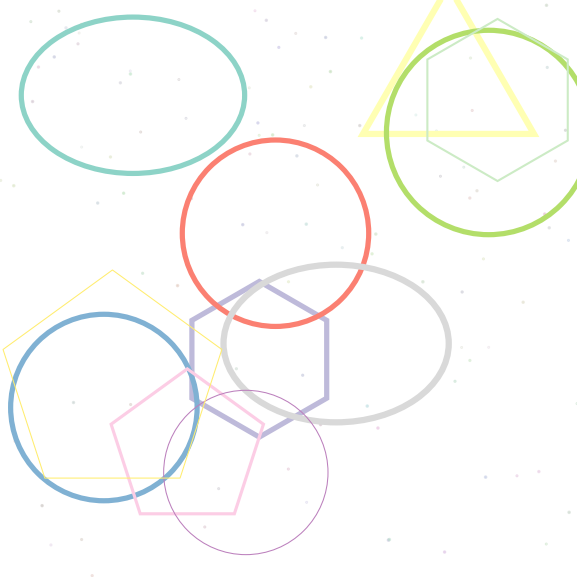[{"shape": "oval", "thickness": 2.5, "radius": 0.97, "center": [0.23, 0.834]}, {"shape": "triangle", "thickness": 3, "radius": 0.85, "center": [0.777, 0.853]}, {"shape": "hexagon", "thickness": 2.5, "radius": 0.67, "center": [0.449, 0.377]}, {"shape": "circle", "thickness": 2.5, "radius": 0.81, "center": [0.477, 0.595]}, {"shape": "circle", "thickness": 2.5, "radius": 0.81, "center": [0.18, 0.293]}, {"shape": "circle", "thickness": 2.5, "radius": 0.88, "center": [0.846, 0.77]}, {"shape": "pentagon", "thickness": 1.5, "radius": 0.69, "center": [0.324, 0.222]}, {"shape": "oval", "thickness": 3, "radius": 0.98, "center": [0.582, 0.404]}, {"shape": "circle", "thickness": 0.5, "radius": 0.71, "center": [0.426, 0.181]}, {"shape": "hexagon", "thickness": 1, "radius": 0.7, "center": [0.862, 0.826]}, {"shape": "pentagon", "thickness": 0.5, "radius": 1.0, "center": [0.195, 0.332]}]